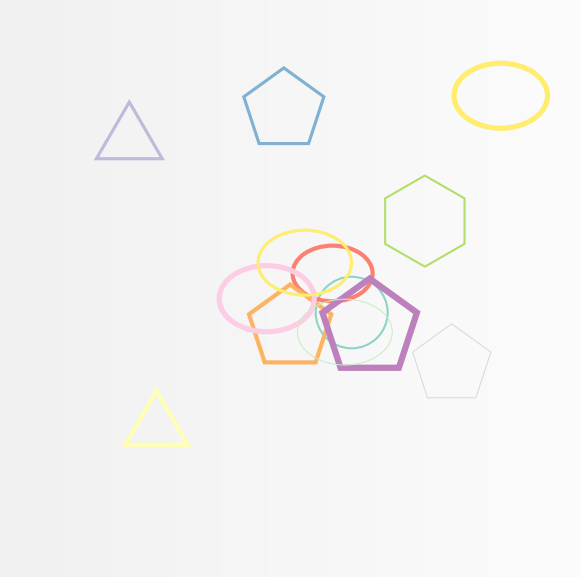[{"shape": "circle", "thickness": 1, "radius": 0.31, "center": [0.605, 0.458]}, {"shape": "triangle", "thickness": 2, "radius": 0.31, "center": [0.269, 0.26]}, {"shape": "triangle", "thickness": 1.5, "radius": 0.33, "center": [0.222, 0.757]}, {"shape": "oval", "thickness": 2, "radius": 0.34, "center": [0.572, 0.526]}, {"shape": "pentagon", "thickness": 1.5, "radius": 0.36, "center": [0.488, 0.809]}, {"shape": "pentagon", "thickness": 2, "radius": 0.37, "center": [0.499, 0.432]}, {"shape": "hexagon", "thickness": 1, "radius": 0.39, "center": [0.731, 0.616]}, {"shape": "oval", "thickness": 2.5, "radius": 0.41, "center": [0.459, 0.482]}, {"shape": "pentagon", "thickness": 0.5, "radius": 0.35, "center": [0.777, 0.368]}, {"shape": "pentagon", "thickness": 3, "radius": 0.43, "center": [0.636, 0.431]}, {"shape": "oval", "thickness": 0.5, "radius": 0.41, "center": [0.593, 0.424]}, {"shape": "oval", "thickness": 1.5, "radius": 0.4, "center": [0.524, 0.544]}, {"shape": "oval", "thickness": 2.5, "radius": 0.4, "center": [0.862, 0.833]}]